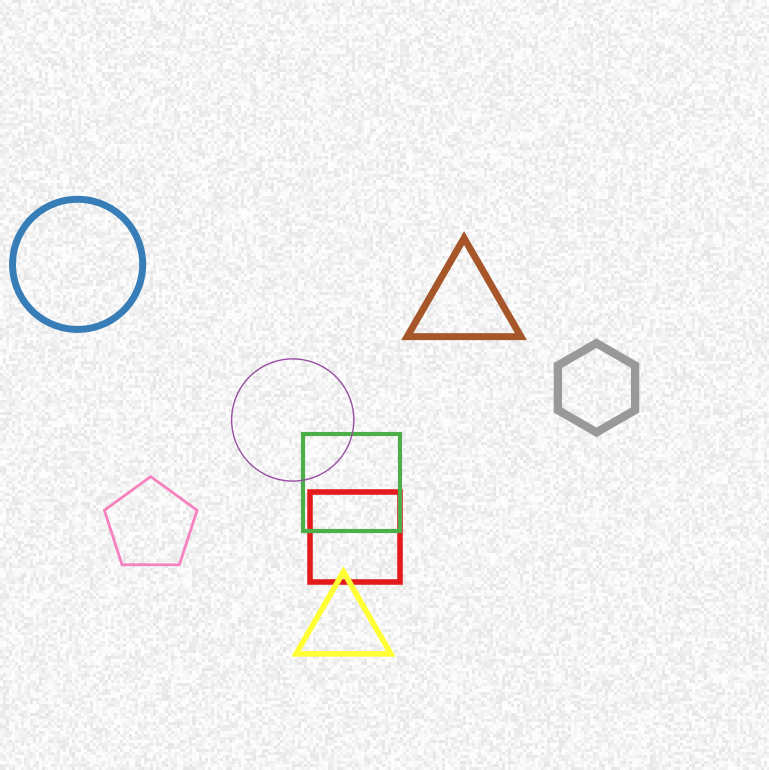[{"shape": "square", "thickness": 2, "radius": 0.29, "center": [0.461, 0.303]}, {"shape": "circle", "thickness": 2.5, "radius": 0.42, "center": [0.101, 0.657]}, {"shape": "square", "thickness": 1.5, "radius": 0.32, "center": [0.457, 0.373]}, {"shape": "circle", "thickness": 0.5, "radius": 0.4, "center": [0.38, 0.455]}, {"shape": "triangle", "thickness": 2, "radius": 0.36, "center": [0.446, 0.186]}, {"shape": "triangle", "thickness": 2.5, "radius": 0.43, "center": [0.603, 0.605]}, {"shape": "pentagon", "thickness": 1, "radius": 0.32, "center": [0.196, 0.318]}, {"shape": "hexagon", "thickness": 3, "radius": 0.29, "center": [0.775, 0.496]}]